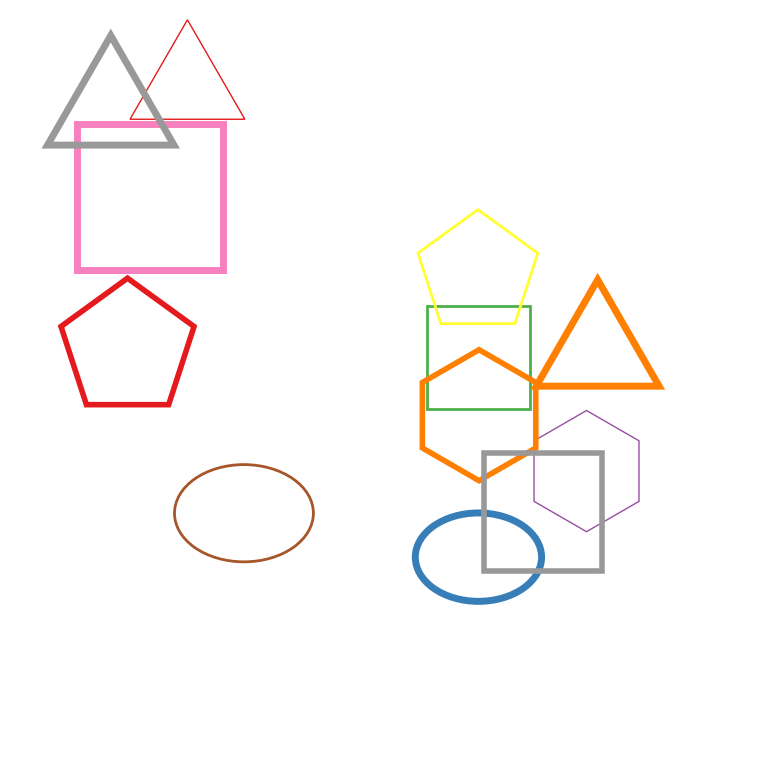[{"shape": "triangle", "thickness": 0.5, "radius": 0.43, "center": [0.243, 0.888]}, {"shape": "pentagon", "thickness": 2, "radius": 0.45, "center": [0.166, 0.548]}, {"shape": "oval", "thickness": 2.5, "radius": 0.41, "center": [0.621, 0.276]}, {"shape": "square", "thickness": 1, "radius": 0.33, "center": [0.621, 0.536]}, {"shape": "hexagon", "thickness": 0.5, "radius": 0.39, "center": [0.762, 0.388]}, {"shape": "hexagon", "thickness": 2, "radius": 0.43, "center": [0.622, 0.461]}, {"shape": "triangle", "thickness": 2.5, "radius": 0.46, "center": [0.776, 0.545]}, {"shape": "pentagon", "thickness": 1, "radius": 0.41, "center": [0.621, 0.646]}, {"shape": "oval", "thickness": 1, "radius": 0.45, "center": [0.317, 0.333]}, {"shape": "square", "thickness": 2.5, "radius": 0.47, "center": [0.194, 0.744]}, {"shape": "square", "thickness": 2, "radius": 0.38, "center": [0.705, 0.335]}, {"shape": "triangle", "thickness": 2.5, "radius": 0.47, "center": [0.144, 0.859]}]